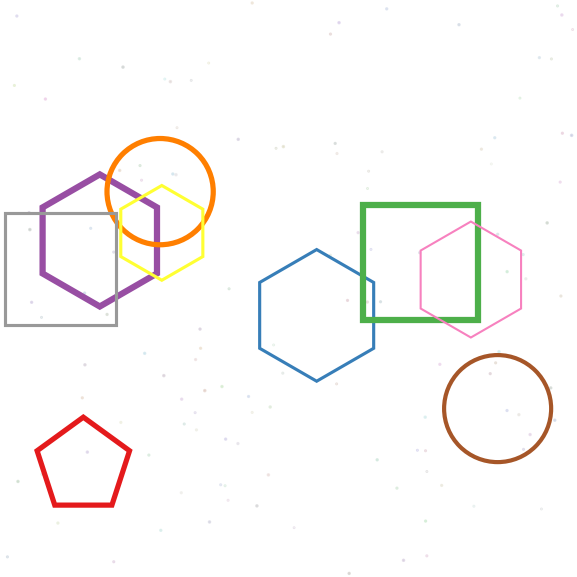[{"shape": "pentagon", "thickness": 2.5, "radius": 0.42, "center": [0.144, 0.193]}, {"shape": "hexagon", "thickness": 1.5, "radius": 0.57, "center": [0.548, 0.453]}, {"shape": "square", "thickness": 3, "radius": 0.49, "center": [0.728, 0.544]}, {"shape": "hexagon", "thickness": 3, "radius": 0.57, "center": [0.173, 0.583]}, {"shape": "circle", "thickness": 2.5, "radius": 0.46, "center": [0.277, 0.667]}, {"shape": "hexagon", "thickness": 1.5, "radius": 0.41, "center": [0.28, 0.596]}, {"shape": "circle", "thickness": 2, "radius": 0.46, "center": [0.862, 0.292]}, {"shape": "hexagon", "thickness": 1, "radius": 0.5, "center": [0.815, 0.515]}, {"shape": "square", "thickness": 1.5, "radius": 0.48, "center": [0.105, 0.533]}]